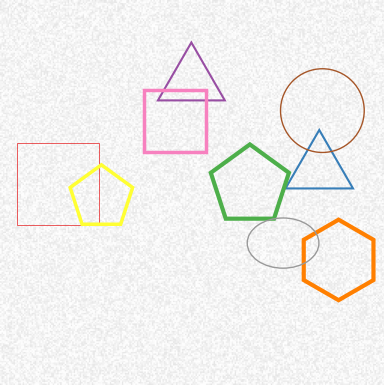[{"shape": "square", "thickness": 0.5, "radius": 0.53, "center": [0.152, 0.522]}, {"shape": "triangle", "thickness": 1.5, "radius": 0.51, "center": [0.829, 0.561]}, {"shape": "pentagon", "thickness": 3, "radius": 0.53, "center": [0.649, 0.518]}, {"shape": "triangle", "thickness": 1.5, "radius": 0.5, "center": [0.497, 0.789]}, {"shape": "hexagon", "thickness": 3, "radius": 0.52, "center": [0.879, 0.325]}, {"shape": "pentagon", "thickness": 2.5, "radius": 0.43, "center": [0.263, 0.487]}, {"shape": "circle", "thickness": 1, "radius": 0.54, "center": [0.837, 0.713]}, {"shape": "square", "thickness": 2.5, "radius": 0.41, "center": [0.455, 0.685]}, {"shape": "oval", "thickness": 1, "radius": 0.47, "center": [0.735, 0.369]}]